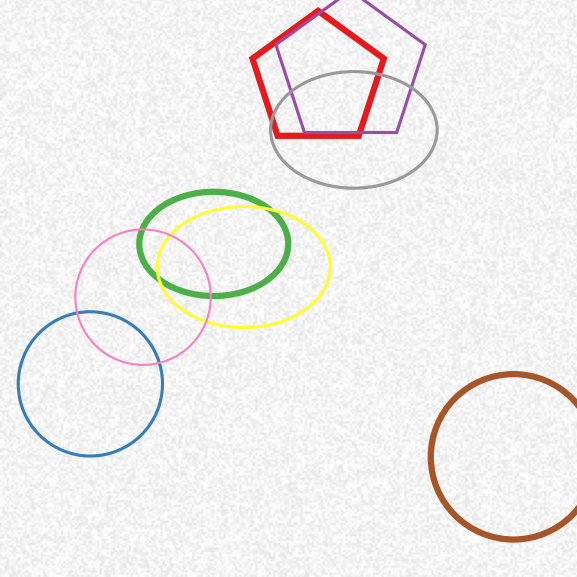[{"shape": "pentagon", "thickness": 3, "radius": 0.6, "center": [0.551, 0.861]}, {"shape": "circle", "thickness": 1.5, "radius": 0.62, "center": [0.156, 0.334]}, {"shape": "oval", "thickness": 3, "radius": 0.64, "center": [0.37, 0.577]}, {"shape": "pentagon", "thickness": 1.5, "radius": 0.68, "center": [0.607, 0.88]}, {"shape": "oval", "thickness": 1.5, "radius": 0.75, "center": [0.422, 0.537]}, {"shape": "circle", "thickness": 3, "radius": 0.72, "center": [0.889, 0.208]}, {"shape": "circle", "thickness": 1, "radius": 0.59, "center": [0.248, 0.485]}, {"shape": "oval", "thickness": 1.5, "radius": 0.72, "center": [0.613, 0.774]}]